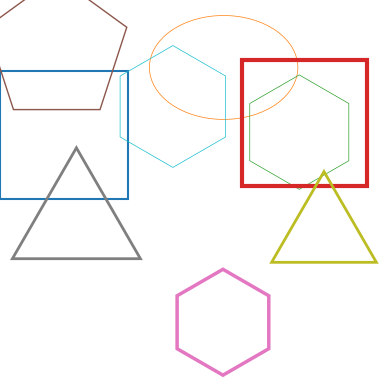[{"shape": "square", "thickness": 1.5, "radius": 0.83, "center": [0.167, 0.65]}, {"shape": "oval", "thickness": 0.5, "radius": 0.96, "center": [0.581, 0.825]}, {"shape": "hexagon", "thickness": 0.5, "radius": 0.74, "center": [0.777, 0.657]}, {"shape": "square", "thickness": 3, "radius": 0.81, "center": [0.791, 0.68]}, {"shape": "pentagon", "thickness": 1, "radius": 0.96, "center": [0.147, 0.87]}, {"shape": "hexagon", "thickness": 2.5, "radius": 0.69, "center": [0.579, 0.163]}, {"shape": "triangle", "thickness": 2, "radius": 0.96, "center": [0.198, 0.424]}, {"shape": "triangle", "thickness": 2, "radius": 0.79, "center": [0.842, 0.397]}, {"shape": "hexagon", "thickness": 0.5, "radius": 0.79, "center": [0.449, 0.723]}]